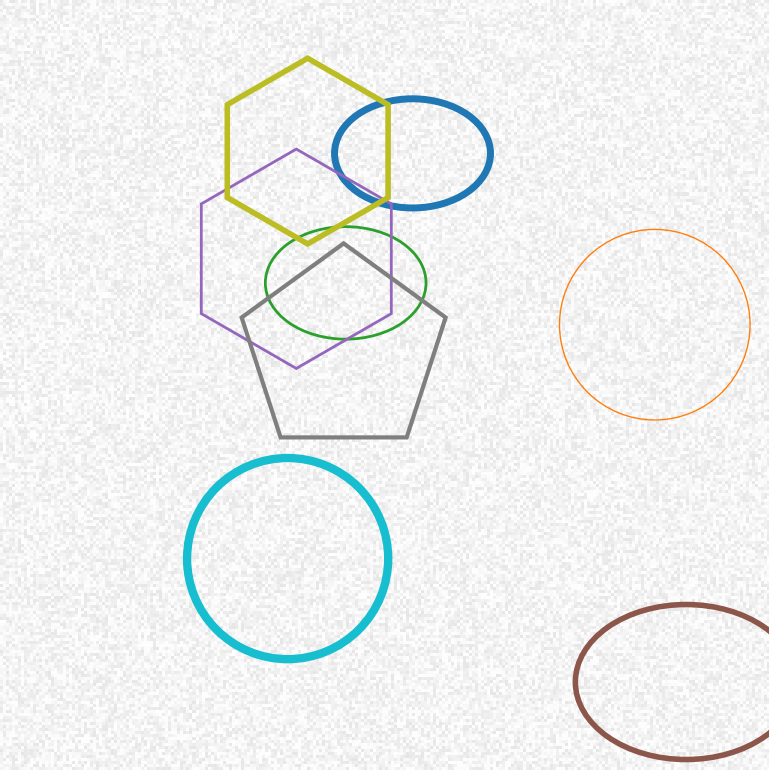[{"shape": "oval", "thickness": 2.5, "radius": 0.51, "center": [0.536, 0.801]}, {"shape": "circle", "thickness": 0.5, "radius": 0.62, "center": [0.85, 0.578]}, {"shape": "oval", "thickness": 1, "radius": 0.52, "center": [0.449, 0.633]}, {"shape": "hexagon", "thickness": 1, "radius": 0.71, "center": [0.385, 0.664]}, {"shape": "oval", "thickness": 2, "radius": 0.72, "center": [0.891, 0.114]}, {"shape": "pentagon", "thickness": 1.5, "radius": 0.7, "center": [0.446, 0.545]}, {"shape": "hexagon", "thickness": 2, "radius": 0.6, "center": [0.4, 0.804]}, {"shape": "circle", "thickness": 3, "radius": 0.65, "center": [0.374, 0.275]}]